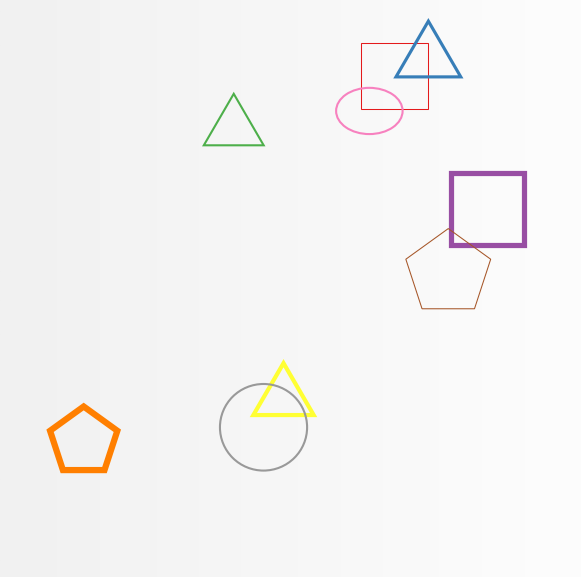[{"shape": "square", "thickness": 0.5, "radius": 0.29, "center": [0.679, 0.868]}, {"shape": "triangle", "thickness": 1.5, "radius": 0.32, "center": [0.737, 0.898]}, {"shape": "triangle", "thickness": 1, "radius": 0.3, "center": [0.402, 0.777]}, {"shape": "square", "thickness": 2.5, "radius": 0.31, "center": [0.839, 0.637]}, {"shape": "pentagon", "thickness": 3, "radius": 0.3, "center": [0.144, 0.234]}, {"shape": "triangle", "thickness": 2, "radius": 0.3, "center": [0.488, 0.31]}, {"shape": "pentagon", "thickness": 0.5, "radius": 0.38, "center": [0.771, 0.527]}, {"shape": "oval", "thickness": 1, "radius": 0.29, "center": [0.635, 0.807]}, {"shape": "circle", "thickness": 1, "radius": 0.37, "center": [0.453, 0.259]}]